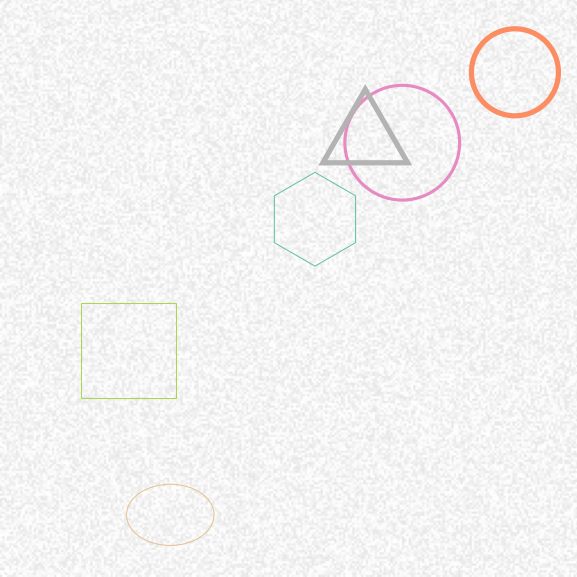[{"shape": "hexagon", "thickness": 0.5, "radius": 0.41, "center": [0.545, 0.62]}, {"shape": "circle", "thickness": 2.5, "radius": 0.38, "center": [0.892, 0.874]}, {"shape": "circle", "thickness": 1.5, "radius": 0.5, "center": [0.697, 0.752]}, {"shape": "square", "thickness": 0.5, "radius": 0.41, "center": [0.223, 0.393]}, {"shape": "oval", "thickness": 0.5, "radius": 0.38, "center": [0.295, 0.108]}, {"shape": "triangle", "thickness": 2.5, "radius": 0.42, "center": [0.632, 0.76]}]